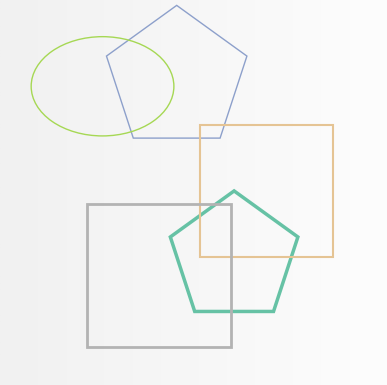[{"shape": "pentagon", "thickness": 2.5, "radius": 0.87, "center": [0.604, 0.331]}, {"shape": "pentagon", "thickness": 1, "radius": 0.95, "center": [0.456, 0.795]}, {"shape": "oval", "thickness": 1, "radius": 0.92, "center": [0.265, 0.776]}, {"shape": "square", "thickness": 1.5, "radius": 0.86, "center": [0.687, 0.504]}, {"shape": "square", "thickness": 2, "radius": 0.93, "center": [0.411, 0.284]}]